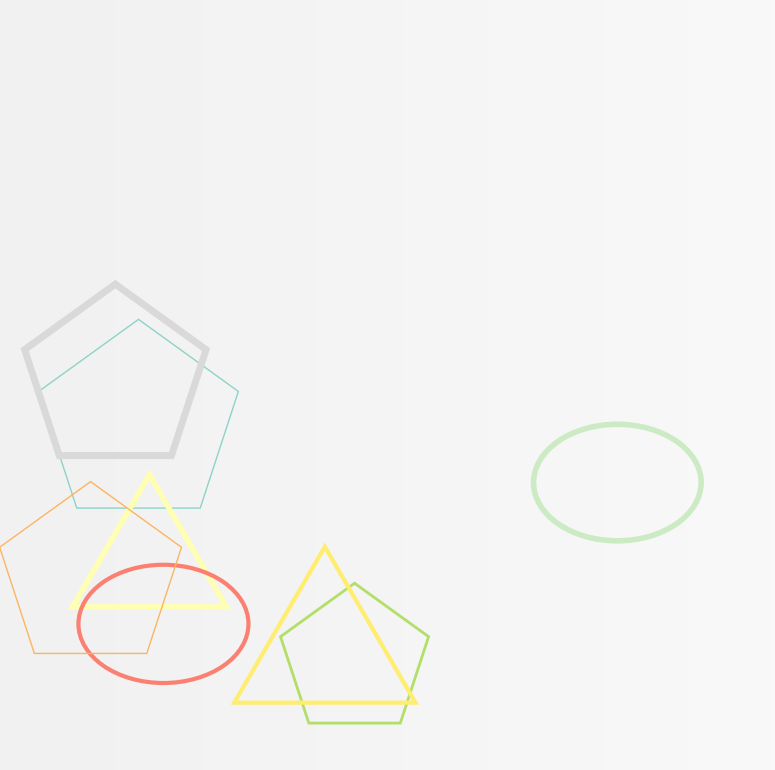[{"shape": "pentagon", "thickness": 0.5, "radius": 0.68, "center": [0.179, 0.45]}, {"shape": "triangle", "thickness": 2, "radius": 0.57, "center": [0.193, 0.269]}, {"shape": "oval", "thickness": 1.5, "radius": 0.55, "center": [0.211, 0.19]}, {"shape": "pentagon", "thickness": 0.5, "radius": 0.62, "center": [0.117, 0.251]}, {"shape": "pentagon", "thickness": 1, "radius": 0.5, "center": [0.458, 0.142]}, {"shape": "pentagon", "thickness": 2.5, "radius": 0.62, "center": [0.149, 0.508]}, {"shape": "oval", "thickness": 2, "radius": 0.54, "center": [0.797, 0.373]}, {"shape": "triangle", "thickness": 1.5, "radius": 0.68, "center": [0.419, 0.155]}]